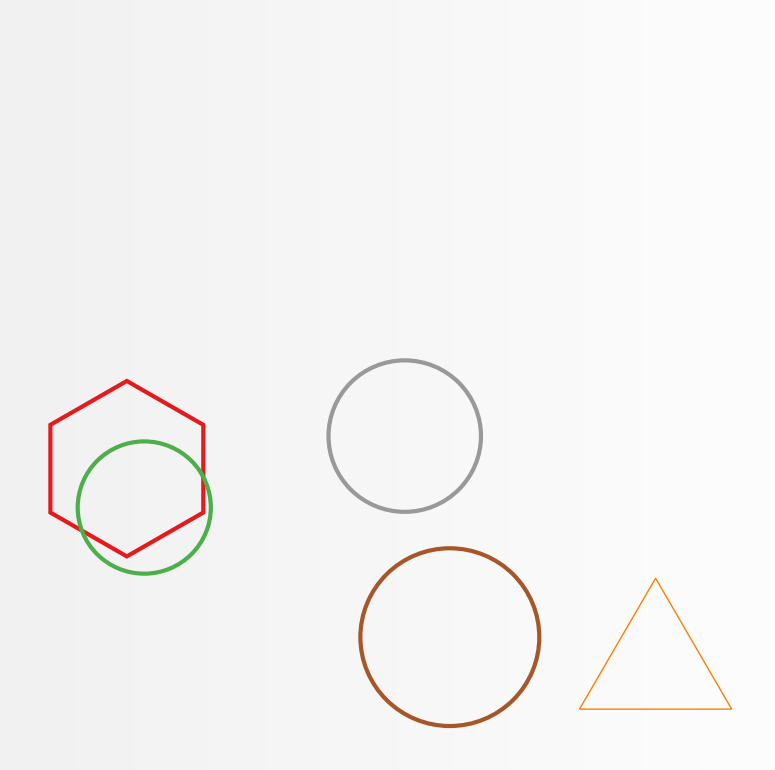[{"shape": "hexagon", "thickness": 1.5, "radius": 0.57, "center": [0.164, 0.391]}, {"shape": "circle", "thickness": 1.5, "radius": 0.43, "center": [0.186, 0.341]}, {"shape": "triangle", "thickness": 0.5, "radius": 0.57, "center": [0.846, 0.136]}, {"shape": "circle", "thickness": 1.5, "radius": 0.58, "center": [0.58, 0.173]}, {"shape": "circle", "thickness": 1.5, "radius": 0.49, "center": [0.522, 0.434]}]